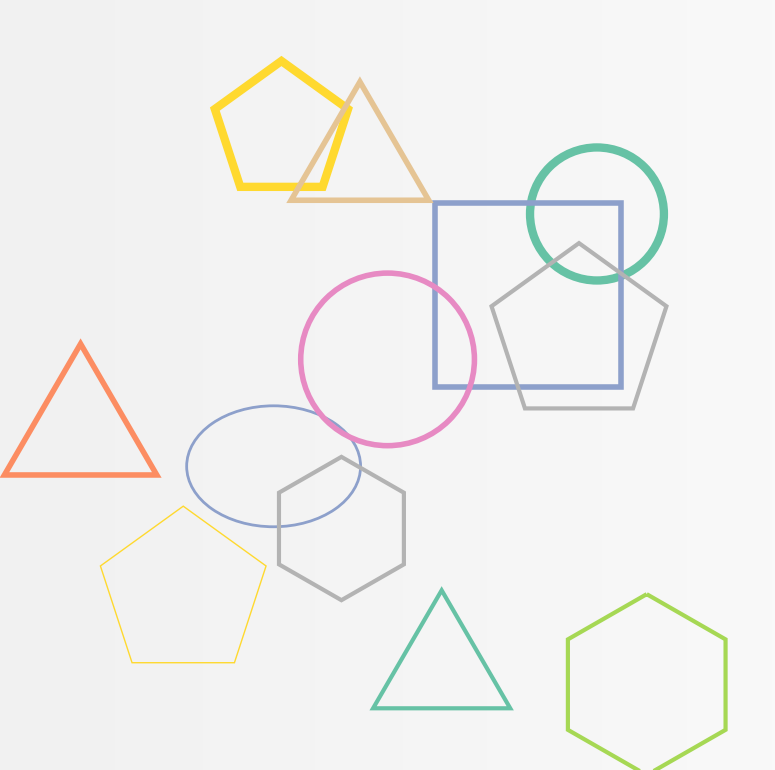[{"shape": "circle", "thickness": 3, "radius": 0.43, "center": [0.77, 0.722]}, {"shape": "triangle", "thickness": 1.5, "radius": 0.51, "center": [0.57, 0.131]}, {"shape": "triangle", "thickness": 2, "radius": 0.57, "center": [0.104, 0.44]}, {"shape": "square", "thickness": 2, "radius": 0.6, "center": [0.681, 0.617]}, {"shape": "oval", "thickness": 1, "radius": 0.56, "center": [0.353, 0.394]}, {"shape": "circle", "thickness": 2, "radius": 0.56, "center": [0.5, 0.533]}, {"shape": "hexagon", "thickness": 1.5, "radius": 0.59, "center": [0.834, 0.111]}, {"shape": "pentagon", "thickness": 3, "radius": 0.45, "center": [0.363, 0.83]}, {"shape": "pentagon", "thickness": 0.5, "radius": 0.56, "center": [0.236, 0.23]}, {"shape": "triangle", "thickness": 2, "radius": 0.51, "center": [0.464, 0.791]}, {"shape": "hexagon", "thickness": 1.5, "radius": 0.47, "center": [0.441, 0.314]}, {"shape": "pentagon", "thickness": 1.5, "radius": 0.59, "center": [0.747, 0.566]}]